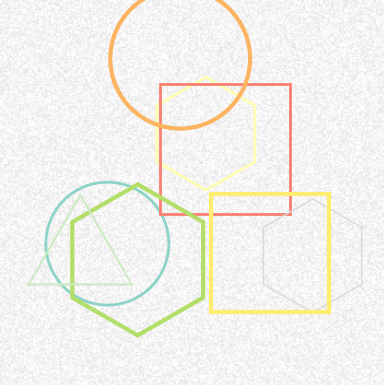[{"shape": "circle", "thickness": 2, "radius": 0.8, "center": [0.279, 0.367]}, {"shape": "hexagon", "thickness": 2, "radius": 0.73, "center": [0.535, 0.653]}, {"shape": "square", "thickness": 2, "radius": 0.85, "center": [0.585, 0.613]}, {"shape": "circle", "thickness": 3, "radius": 0.91, "center": [0.468, 0.848]}, {"shape": "hexagon", "thickness": 3, "radius": 0.98, "center": [0.358, 0.325]}, {"shape": "hexagon", "thickness": 1, "radius": 0.74, "center": [0.812, 0.336]}, {"shape": "triangle", "thickness": 1.5, "radius": 0.77, "center": [0.208, 0.339]}, {"shape": "square", "thickness": 3, "radius": 0.77, "center": [0.702, 0.343]}]